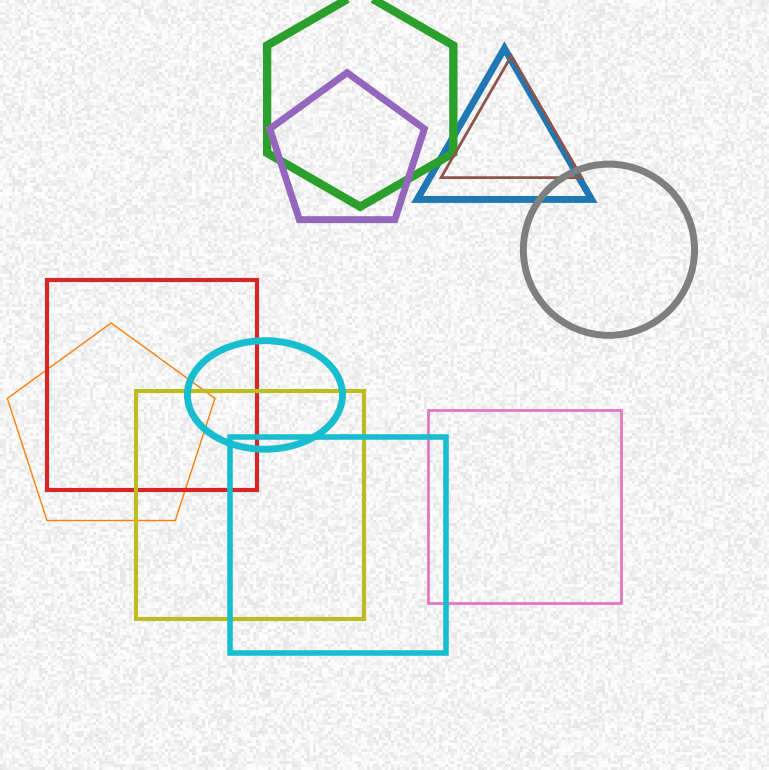[{"shape": "triangle", "thickness": 2.5, "radius": 0.65, "center": [0.655, 0.806]}, {"shape": "pentagon", "thickness": 0.5, "radius": 0.71, "center": [0.144, 0.439]}, {"shape": "hexagon", "thickness": 3, "radius": 0.7, "center": [0.468, 0.871]}, {"shape": "square", "thickness": 1.5, "radius": 0.68, "center": [0.197, 0.5]}, {"shape": "pentagon", "thickness": 2.5, "radius": 0.53, "center": [0.451, 0.8]}, {"shape": "triangle", "thickness": 1, "radius": 0.53, "center": [0.664, 0.822]}, {"shape": "square", "thickness": 1, "radius": 0.63, "center": [0.681, 0.342]}, {"shape": "circle", "thickness": 2.5, "radius": 0.56, "center": [0.791, 0.676]}, {"shape": "square", "thickness": 1.5, "radius": 0.74, "center": [0.324, 0.344]}, {"shape": "square", "thickness": 2, "radius": 0.7, "center": [0.439, 0.292]}, {"shape": "oval", "thickness": 2.5, "radius": 0.5, "center": [0.344, 0.487]}]